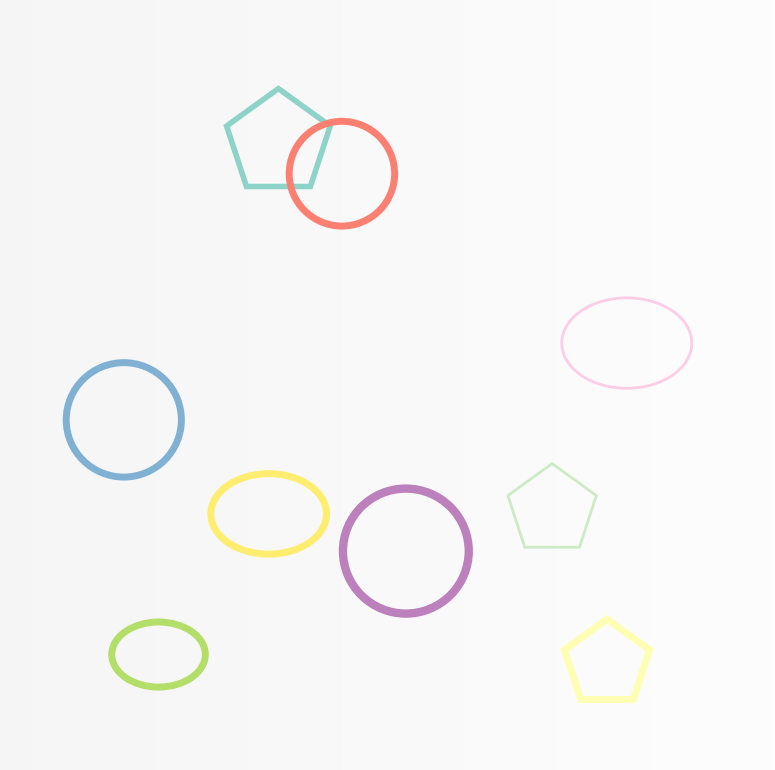[{"shape": "pentagon", "thickness": 2, "radius": 0.35, "center": [0.359, 0.815]}, {"shape": "pentagon", "thickness": 2.5, "radius": 0.29, "center": [0.783, 0.138]}, {"shape": "circle", "thickness": 2.5, "radius": 0.34, "center": [0.441, 0.774]}, {"shape": "circle", "thickness": 2.5, "radius": 0.37, "center": [0.16, 0.455]}, {"shape": "oval", "thickness": 2.5, "radius": 0.3, "center": [0.205, 0.15]}, {"shape": "oval", "thickness": 1, "radius": 0.42, "center": [0.809, 0.554]}, {"shape": "circle", "thickness": 3, "radius": 0.41, "center": [0.524, 0.284]}, {"shape": "pentagon", "thickness": 1, "radius": 0.3, "center": [0.712, 0.338]}, {"shape": "oval", "thickness": 2.5, "radius": 0.37, "center": [0.347, 0.333]}]